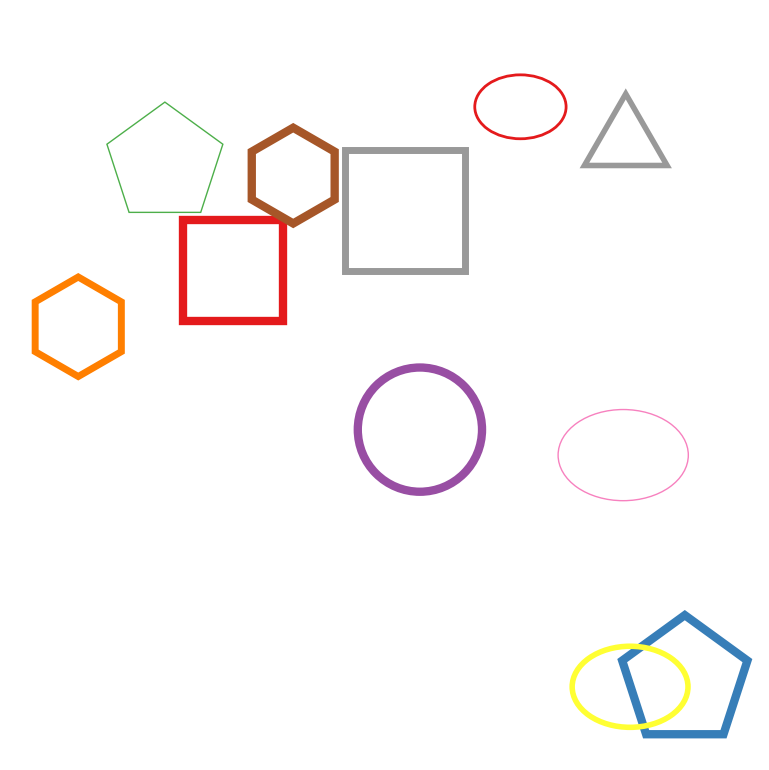[{"shape": "square", "thickness": 3, "radius": 0.33, "center": [0.303, 0.649]}, {"shape": "oval", "thickness": 1, "radius": 0.3, "center": [0.676, 0.861]}, {"shape": "pentagon", "thickness": 3, "radius": 0.43, "center": [0.889, 0.116]}, {"shape": "pentagon", "thickness": 0.5, "radius": 0.4, "center": [0.214, 0.788]}, {"shape": "circle", "thickness": 3, "radius": 0.4, "center": [0.545, 0.442]}, {"shape": "hexagon", "thickness": 2.5, "radius": 0.32, "center": [0.102, 0.576]}, {"shape": "oval", "thickness": 2, "radius": 0.38, "center": [0.818, 0.108]}, {"shape": "hexagon", "thickness": 3, "radius": 0.31, "center": [0.381, 0.772]}, {"shape": "oval", "thickness": 0.5, "radius": 0.42, "center": [0.809, 0.409]}, {"shape": "square", "thickness": 2.5, "radius": 0.39, "center": [0.526, 0.726]}, {"shape": "triangle", "thickness": 2, "radius": 0.31, "center": [0.813, 0.816]}]